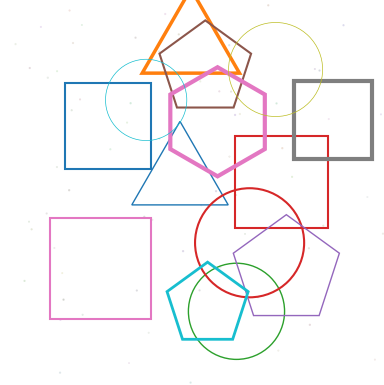[{"shape": "square", "thickness": 1.5, "radius": 0.56, "center": [0.28, 0.673]}, {"shape": "triangle", "thickness": 1, "radius": 0.72, "center": [0.468, 0.54]}, {"shape": "triangle", "thickness": 2.5, "radius": 0.73, "center": [0.496, 0.883]}, {"shape": "circle", "thickness": 1, "radius": 0.62, "center": [0.614, 0.191]}, {"shape": "circle", "thickness": 1.5, "radius": 0.71, "center": [0.648, 0.369]}, {"shape": "square", "thickness": 1.5, "radius": 0.6, "center": [0.731, 0.528]}, {"shape": "pentagon", "thickness": 1, "radius": 0.72, "center": [0.744, 0.298]}, {"shape": "pentagon", "thickness": 1.5, "radius": 0.63, "center": [0.533, 0.822]}, {"shape": "square", "thickness": 1.5, "radius": 0.65, "center": [0.261, 0.302]}, {"shape": "hexagon", "thickness": 3, "radius": 0.71, "center": [0.565, 0.684]}, {"shape": "square", "thickness": 3, "radius": 0.51, "center": [0.864, 0.689]}, {"shape": "circle", "thickness": 0.5, "radius": 0.61, "center": [0.716, 0.819]}, {"shape": "circle", "thickness": 0.5, "radius": 0.53, "center": [0.38, 0.74]}, {"shape": "pentagon", "thickness": 2, "radius": 0.55, "center": [0.539, 0.208]}]